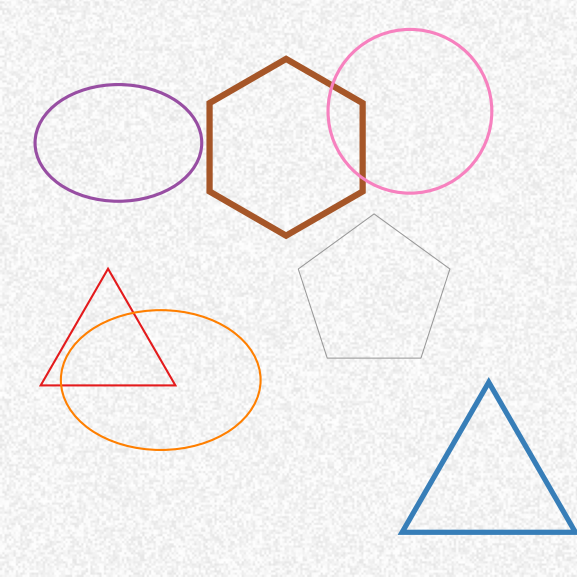[{"shape": "triangle", "thickness": 1, "radius": 0.67, "center": [0.187, 0.399]}, {"shape": "triangle", "thickness": 2.5, "radius": 0.87, "center": [0.846, 0.164]}, {"shape": "oval", "thickness": 1.5, "radius": 0.72, "center": [0.205, 0.752]}, {"shape": "oval", "thickness": 1, "radius": 0.86, "center": [0.278, 0.341]}, {"shape": "hexagon", "thickness": 3, "radius": 0.77, "center": [0.495, 0.744]}, {"shape": "circle", "thickness": 1.5, "radius": 0.71, "center": [0.71, 0.806]}, {"shape": "pentagon", "thickness": 0.5, "radius": 0.69, "center": [0.648, 0.491]}]